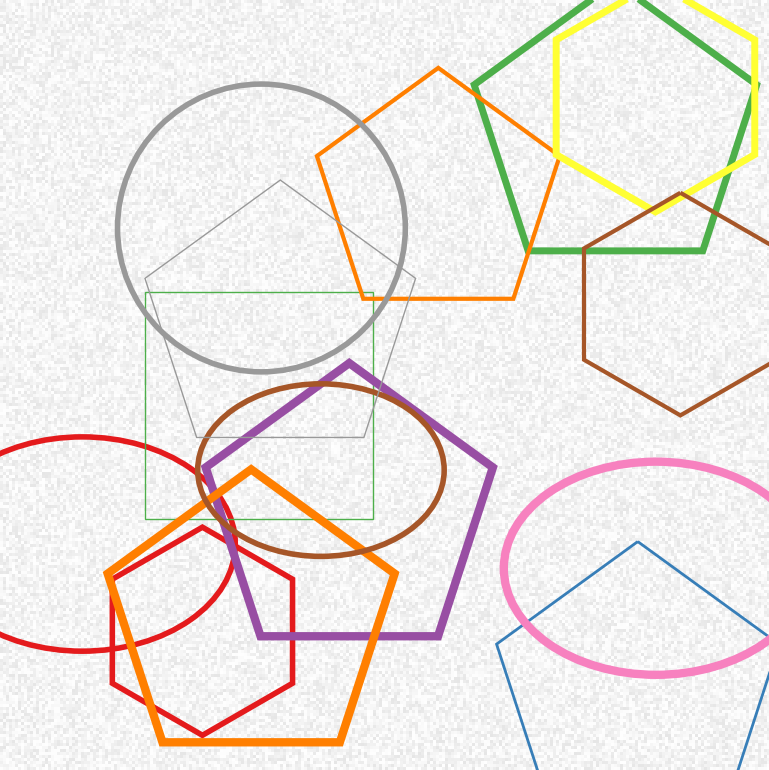[{"shape": "hexagon", "thickness": 2, "radius": 0.68, "center": [0.263, 0.18]}, {"shape": "oval", "thickness": 2, "radius": 0.99, "center": [0.107, 0.293]}, {"shape": "pentagon", "thickness": 1, "radius": 0.96, "center": [0.828, 0.104]}, {"shape": "square", "thickness": 0.5, "radius": 0.74, "center": [0.336, 0.473]}, {"shape": "pentagon", "thickness": 2.5, "radius": 0.96, "center": [0.799, 0.83]}, {"shape": "pentagon", "thickness": 3, "radius": 0.98, "center": [0.454, 0.332]}, {"shape": "pentagon", "thickness": 1.5, "radius": 0.83, "center": [0.569, 0.746]}, {"shape": "pentagon", "thickness": 3, "radius": 0.98, "center": [0.326, 0.195]}, {"shape": "hexagon", "thickness": 2.5, "radius": 0.74, "center": [0.851, 0.874]}, {"shape": "hexagon", "thickness": 1.5, "radius": 0.72, "center": [0.884, 0.605]}, {"shape": "oval", "thickness": 2, "radius": 0.8, "center": [0.417, 0.389]}, {"shape": "oval", "thickness": 3, "radius": 0.99, "center": [0.852, 0.262]}, {"shape": "pentagon", "thickness": 0.5, "radius": 0.92, "center": [0.364, 0.581]}, {"shape": "circle", "thickness": 2, "radius": 0.93, "center": [0.34, 0.704]}]